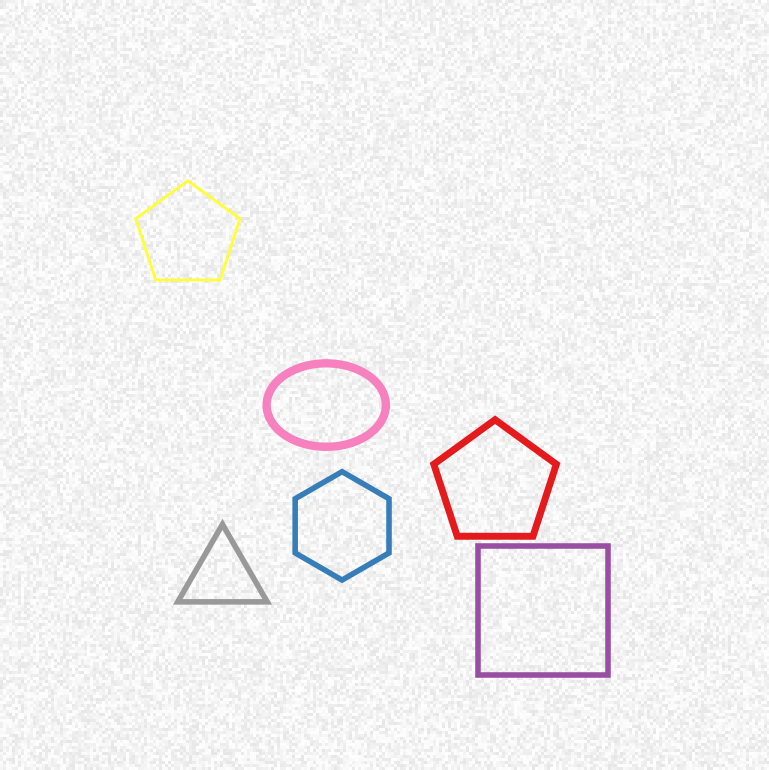[{"shape": "pentagon", "thickness": 2.5, "radius": 0.42, "center": [0.643, 0.371]}, {"shape": "hexagon", "thickness": 2, "radius": 0.35, "center": [0.444, 0.317]}, {"shape": "square", "thickness": 2, "radius": 0.42, "center": [0.705, 0.207]}, {"shape": "pentagon", "thickness": 1, "radius": 0.36, "center": [0.244, 0.694]}, {"shape": "oval", "thickness": 3, "radius": 0.39, "center": [0.424, 0.474]}, {"shape": "triangle", "thickness": 2, "radius": 0.34, "center": [0.289, 0.252]}]